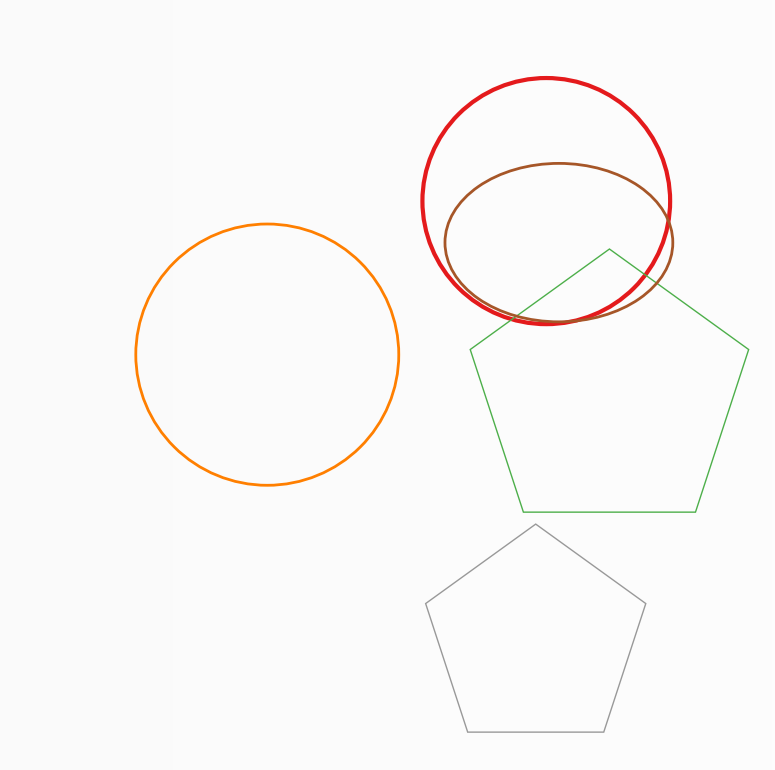[{"shape": "circle", "thickness": 1.5, "radius": 0.8, "center": [0.705, 0.739]}, {"shape": "pentagon", "thickness": 0.5, "radius": 0.94, "center": [0.786, 0.488]}, {"shape": "circle", "thickness": 1, "radius": 0.85, "center": [0.345, 0.539]}, {"shape": "oval", "thickness": 1, "radius": 0.73, "center": [0.721, 0.685]}, {"shape": "pentagon", "thickness": 0.5, "radius": 0.75, "center": [0.691, 0.17]}]